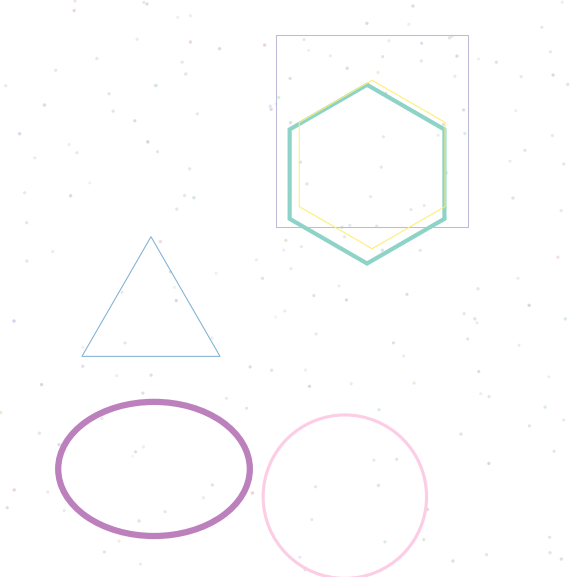[{"shape": "hexagon", "thickness": 2, "radius": 0.77, "center": [0.636, 0.698]}, {"shape": "square", "thickness": 0.5, "radius": 0.83, "center": [0.644, 0.772]}, {"shape": "triangle", "thickness": 0.5, "radius": 0.69, "center": [0.261, 0.451]}, {"shape": "circle", "thickness": 1.5, "radius": 0.71, "center": [0.597, 0.139]}, {"shape": "oval", "thickness": 3, "radius": 0.83, "center": [0.267, 0.187]}, {"shape": "hexagon", "thickness": 0.5, "radius": 0.73, "center": [0.644, 0.714]}]